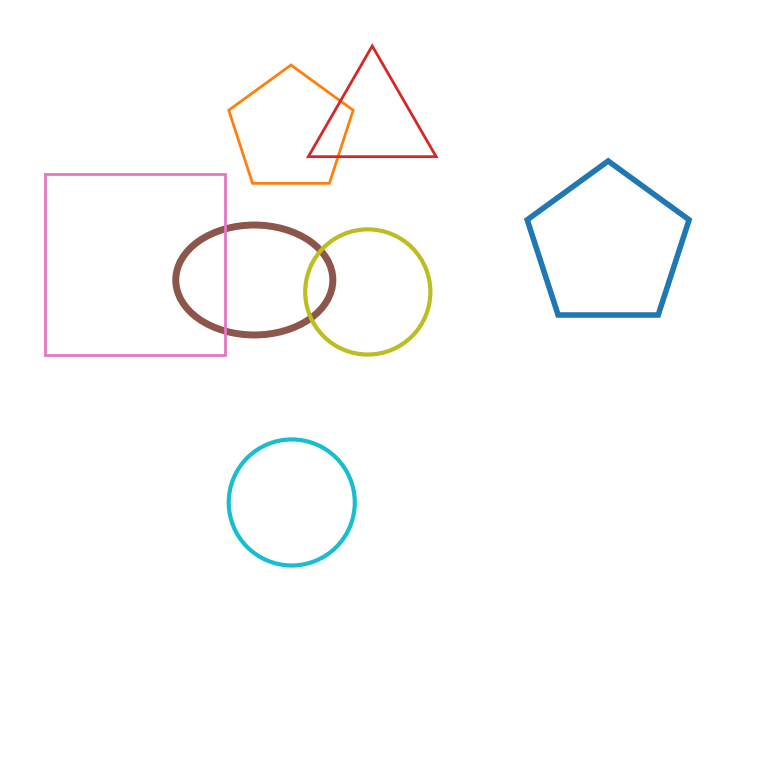[{"shape": "pentagon", "thickness": 2, "radius": 0.55, "center": [0.79, 0.68]}, {"shape": "pentagon", "thickness": 1, "radius": 0.42, "center": [0.378, 0.831]}, {"shape": "triangle", "thickness": 1, "radius": 0.48, "center": [0.483, 0.844]}, {"shape": "oval", "thickness": 2.5, "radius": 0.51, "center": [0.33, 0.636]}, {"shape": "square", "thickness": 1, "radius": 0.59, "center": [0.175, 0.656]}, {"shape": "circle", "thickness": 1.5, "radius": 0.41, "center": [0.478, 0.621]}, {"shape": "circle", "thickness": 1.5, "radius": 0.41, "center": [0.379, 0.347]}]